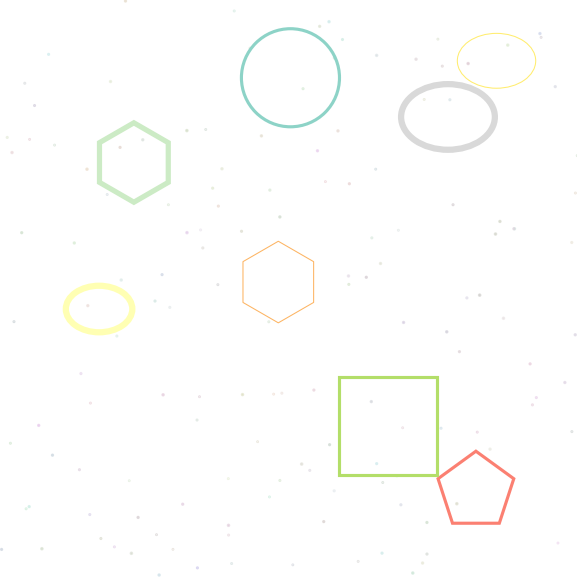[{"shape": "circle", "thickness": 1.5, "radius": 0.42, "center": [0.503, 0.864]}, {"shape": "oval", "thickness": 3, "radius": 0.29, "center": [0.172, 0.464]}, {"shape": "pentagon", "thickness": 1.5, "radius": 0.34, "center": [0.824, 0.149]}, {"shape": "hexagon", "thickness": 0.5, "radius": 0.35, "center": [0.482, 0.511]}, {"shape": "square", "thickness": 1.5, "radius": 0.42, "center": [0.672, 0.262]}, {"shape": "oval", "thickness": 3, "radius": 0.41, "center": [0.776, 0.797]}, {"shape": "hexagon", "thickness": 2.5, "radius": 0.34, "center": [0.232, 0.718]}, {"shape": "oval", "thickness": 0.5, "radius": 0.34, "center": [0.86, 0.894]}]